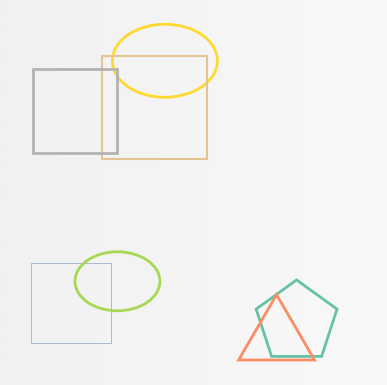[{"shape": "pentagon", "thickness": 2, "radius": 0.55, "center": [0.765, 0.163]}, {"shape": "triangle", "thickness": 2, "radius": 0.57, "center": [0.714, 0.121]}, {"shape": "square", "thickness": 0.5, "radius": 0.52, "center": [0.184, 0.213]}, {"shape": "oval", "thickness": 2, "radius": 0.55, "center": [0.303, 0.269]}, {"shape": "oval", "thickness": 2, "radius": 0.68, "center": [0.426, 0.842]}, {"shape": "square", "thickness": 1.5, "radius": 0.67, "center": [0.398, 0.721]}, {"shape": "square", "thickness": 2, "radius": 0.54, "center": [0.193, 0.712]}]